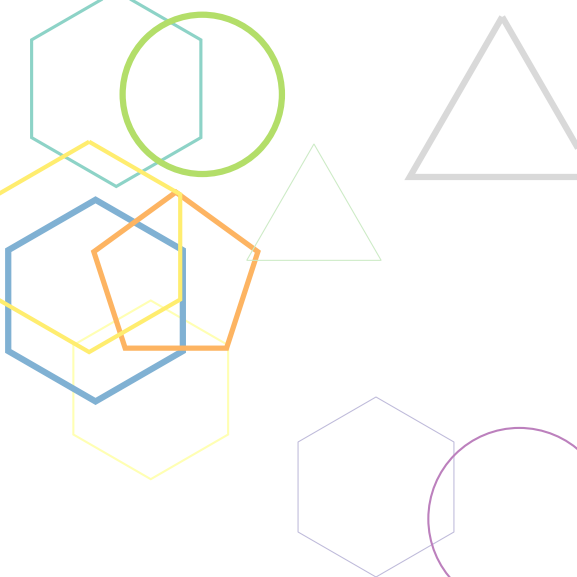[{"shape": "hexagon", "thickness": 1.5, "radius": 0.85, "center": [0.201, 0.845]}, {"shape": "hexagon", "thickness": 1, "radius": 0.77, "center": [0.261, 0.324]}, {"shape": "hexagon", "thickness": 0.5, "radius": 0.78, "center": [0.651, 0.156]}, {"shape": "hexagon", "thickness": 3, "radius": 0.87, "center": [0.165, 0.479]}, {"shape": "pentagon", "thickness": 2.5, "radius": 0.75, "center": [0.305, 0.517]}, {"shape": "circle", "thickness": 3, "radius": 0.69, "center": [0.35, 0.836]}, {"shape": "triangle", "thickness": 3, "radius": 0.92, "center": [0.87, 0.785]}, {"shape": "circle", "thickness": 1, "radius": 0.79, "center": [0.899, 0.101]}, {"shape": "triangle", "thickness": 0.5, "radius": 0.67, "center": [0.544, 0.616]}, {"shape": "hexagon", "thickness": 2, "radius": 0.91, "center": [0.154, 0.572]}]